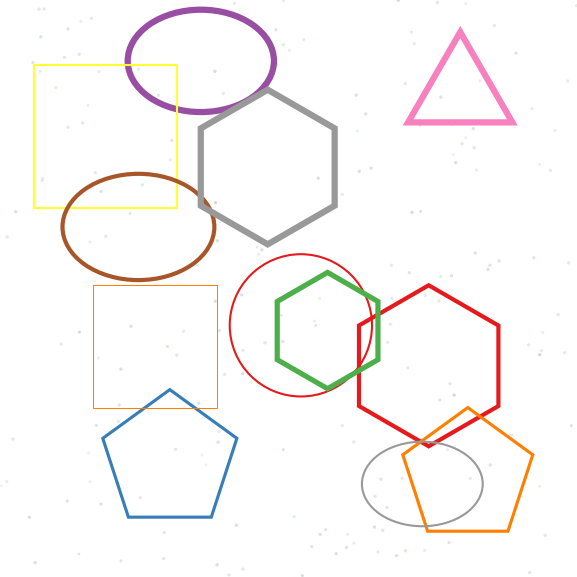[{"shape": "circle", "thickness": 1, "radius": 0.62, "center": [0.521, 0.436]}, {"shape": "hexagon", "thickness": 2, "radius": 0.7, "center": [0.742, 0.366]}, {"shape": "pentagon", "thickness": 1.5, "radius": 0.61, "center": [0.294, 0.202]}, {"shape": "hexagon", "thickness": 2.5, "radius": 0.5, "center": [0.567, 0.427]}, {"shape": "oval", "thickness": 3, "radius": 0.63, "center": [0.348, 0.894]}, {"shape": "pentagon", "thickness": 1.5, "radius": 0.59, "center": [0.81, 0.175]}, {"shape": "square", "thickness": 0.5, "radius": 0.53, "center": [0.268, 0.399]}, {"shape": "square", "thickness": 1, "radius": 0.62, "center": [0.182, 0.763]}, {"shape": "oval", "thickness": 2, "radius": 0.66, "center": [0.24, 0.606]}, {"shape": "triangle", "thickness": 3, "radius": 0.52, "center": [0.797, 0.839]}, {"shape": "oval", "thickness": 1, "radius": 0.52, "center": [0.731, 0.161]}, {"shape": "hexagon", "thickness": 3, "radius": 0.67, "center": [0.464, 0.71]}]